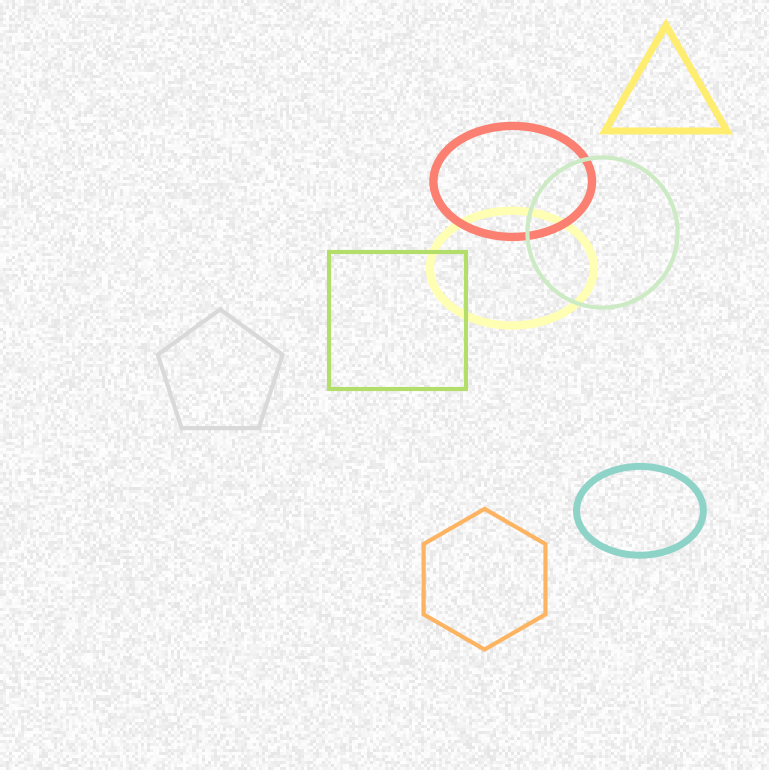[{"shape": "oval", "thickness": 2.5, "radius": 0.41, "center": [0.831, 0.337]}, {"shape": "oval", "thickness": 3, "radius": 0.53, "center": [0.665, 0.652]}, {"shape": "oval", "thickness": 3, "radius": 0.52, "center": [0.666, 0.764]}, {"shape": "hexagon", "thickness": 1.5, "radius": 0.46, "center": [0.629, 0.248]}, {"shape": "square", "thickness": 1.5, "radius": 0.45, "center": [0.516, 0.584]}, {"shape": "pentagon", "thickness": 1.5, "radius": 0.43, "center": [0.286, 0.513]}, {"shape": "circle", "thickness": 1.5, "radius": 0.49, "center": [0.782, 0.698]}, {"shape": "triangle", "thickness": 2.5, "radius": 0.46, "center": [0.865, 0.876]}]